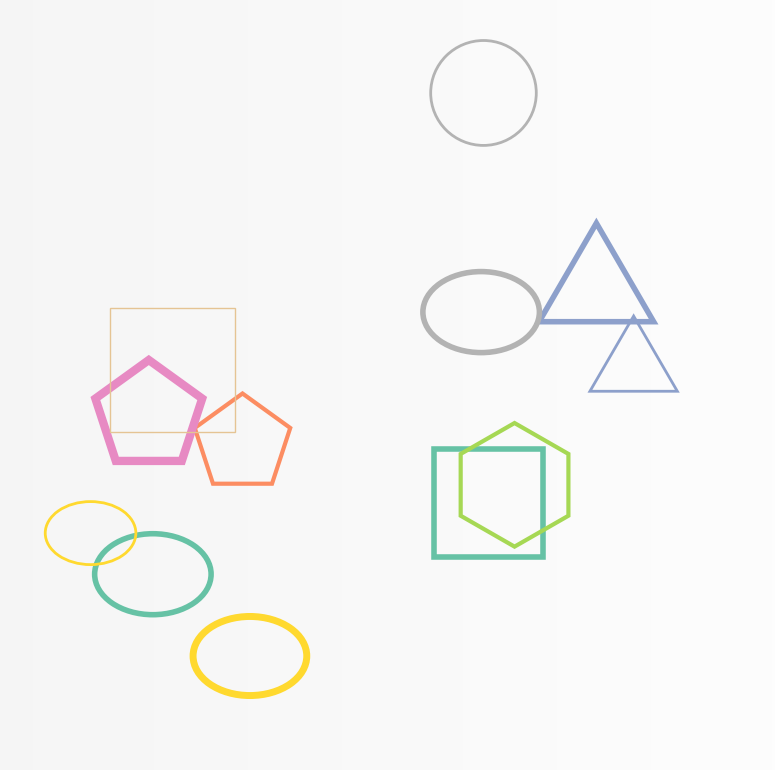[{"shape": "square", "thickness": 2, "radius": 0.35, "center": [0.63, 0.346]}, {"shape": "oval", "thickness": 2, "radius": 0.38, "center": [0.197, 0.254]}, {"shape": "pentagon", "thickness": 1.5, "radius": 0.32, "center": [0.313, 0.424]}, {"shape": "triangle", "thickness": 1, "radius": 0.33, "center": [0.818, 0.524]}, {"shape": "triangle", "thickness": 2, "radius": 0.43, "center": [0.77, 0.625]}, {"shape": "pentagon", "thickness": 3, "radius": 0.36, "center": [0.192, 0.46]}, {"shape": "hexagon", "thickness": 1.5, "radius": 0.4, "center": [0.664, 0.37]}, {"shape": "oval", "thickness": 2.5, "radius": 0.37, "center": [0.322, 0.148]}, {"shape": "oval", "thickness": 1, "radius": 0.29, "center": [0.117, 0.308]}, {"shape": "square", "thickness": 0.5, "radius": 0.4, "center": [0.223, 0.519]}, {"shape": "circle", "thickness": 1, "radius": 0.34, "center": [0.624, 0.879]}, {"shape": "oval", "thickness": 2, "radius": 0.38, "center": [0.621, 0.595]}]